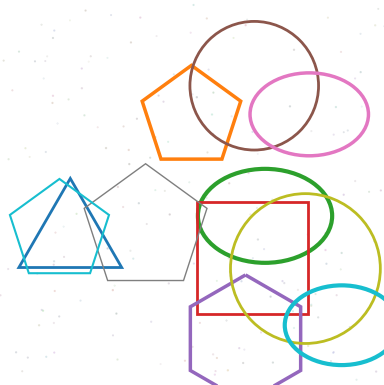[{"shape": "triangle", "thickness": 2, "radius": 0.77, "center": [0.183, 0.382]}, {"shape": "pentagon", "thickness": 2.5, "radius": 0.67, "center": [0.497, 0.696]}, {"shape": "oval", "thickness": 3, "radius": 0.87, "center": [0.688, 0.439]}, {"shape": "square", "thickness": 2, "radius": 0.73, "center": [0.656, 0.33]}, {"shape": "hexagon", "thickness": 2.5, "radius": 0.83, "center": [0.638, 0.12]}, {"shape": "circle", "thickness": 2, "radius": 0.84, "center": [0.66, 0.777]}, {"shape": "oval", "thickness": 2.5, "radius": 0.77, "center": [0.803, 0.703]}, {"shape": "pentagon", "thickness": 1, "radius": 0.84, "center": [0.378, 0.407]}, {"shape": "circle", "thickness": 2, "radius": 0.97, "center": [0.793, 0.302]}, {"shape": "oval", "thickness": 3, "radius": 0.74, "center": [0.888, 0.155]}, {"shape": "pentagon", "thickness": 1.5, "radius": 0.68, "center": [0.154, 0.4]}]